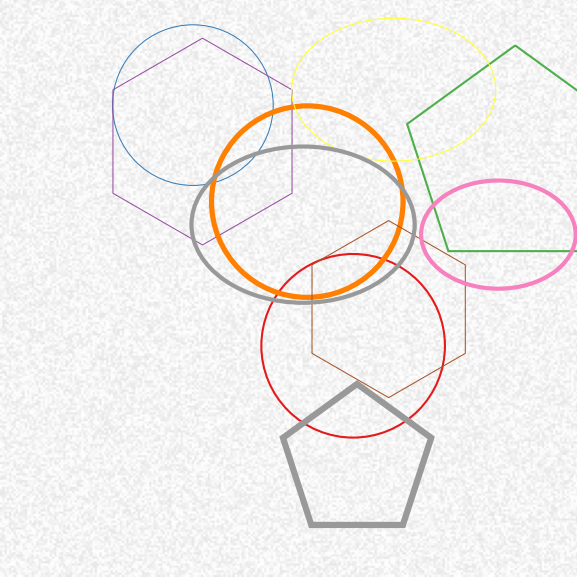[{"shape": "circle", "thickness": 1, "radius": 0.79, "center": [0.612, 0.4]}, {"shape": "circle", "thickness": 0.5, "radius": 0.7, "center": [0.334, 0.817]}, {"shape": "pentagon", "thickness": 1, "radius": 0.98, "center": [0.892, 0.724]}, {"shape": "hexagon", "thickness": 0.5, "radius": 0.9, "center": [0.351, 0.754]}, {"shape": "circle", "thickness": 2.5, "radius": 0.83, "center": [0.532, 0.65]}, {"shape": "oval", "thickness": 0.5, "radius": 0.88, "center": [0.682, 0.844]}, {"shape": "hexagon", "thickness": 0.5, "radius": 0.77, "center": [0.673, 0.464]}, {"shape": "oval", "thickness": 2, "radius": 0.67, "center": [0.863, 0.593]}, {"shape": "pentagon", "thickness": 3, "radius": 0.67, "center": [0.618, 0.199]}, {"shape": "oval", "thickness": 2, "radius": 0.97, "center": [0.525, 0.61]}]